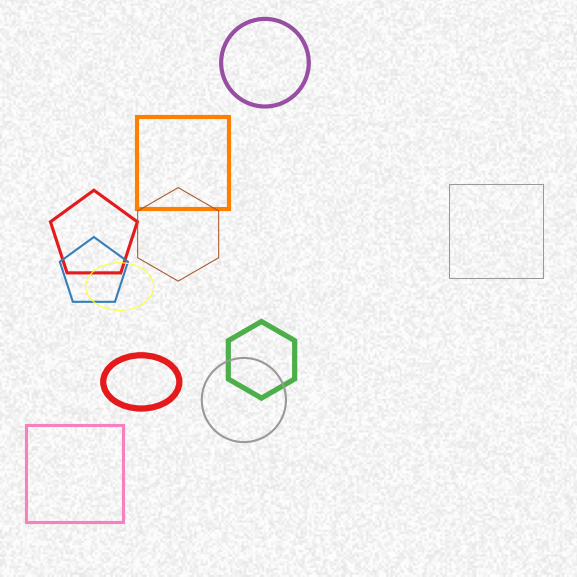[{"shape": "oval", "thickness": 3, "radius": 0.33, "center": [0.245, 0.338]}, {"shape": "pentagon", "thickness": 1.5, "radius": 0.4, "center": [0.163, 0.591]}, {"shape": "pentagon", "thickness": 1, "radius": 0.31, "center": [0.163, 0.527]}, {"shape": "hexagon", "thickness": 2.5, "radius": 0.33, "center": [0.453, 0.376]}, {"shape": "circle", "thickness": 2, "radius": 0.38, "center": [0.459, 0.891]}, {"shape": "square", "thickness": 2, "radius": 0.4, "center": [0.317, 0.716]}, {"shape": "oval", "thickness": 0.5, "radius": 0.29, "center": [0.207, 0.503]}, {"shape": "hexagon", "thickness": 0.5, "radius": 0.4, "center": [0.309, 0.593]}, {"shape": "square", "thickness": 1.5, "radius": 0.42, "center": [0.129, 0.179]}, {"shape": "square", "thickness": 0.5, "radius": 0.41, "center": [0.859, 0.599]}, {"shape": "circle", "thickness": 1, "radius": 0.36, "center": [0.422, 0.306]}]